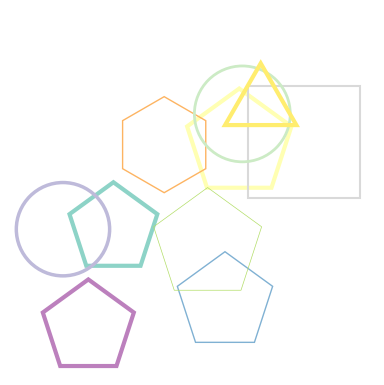[{"shape": "pentagon", "thickness": 3, "radius": 0.6, "center": [0.295, 0.407]}, {"shape": "pentagon", "thickness": 3, "radius": 0.71, "center": [0.621, 0.628]}, {"shape": "circle", "thickness": 2.5, "radius": 0.61, "center": [0.164, 0.405]}, {"shape": "pentagon", "thickness": 1, "radius": 0.65, "center": [0.584, 0.216]}, {"shape": "hexagon", "thickness": 1, "radius": 0.62, "center": [0.426, 0.624]}, {"shape": "pentagon", "thickness": 0.5, "radius": 0.74, "center": [0.539, 0.365]}, {"shape": "square", "thickness": 1.5, "radius": 0.73, "center": [0.791, 0.632]}, {"shape": "pentagon", "thickness": 3, "radius": 0.62, "center": [0.229, 0.15]}, {"shape": "circle", "thickness": 2, "radius": 0.62, "center": [0.629, 0.704]}, {"shape": "triangle", "thickness": 3, "radius": 0.53, "center": [0.677, 0.729]}]